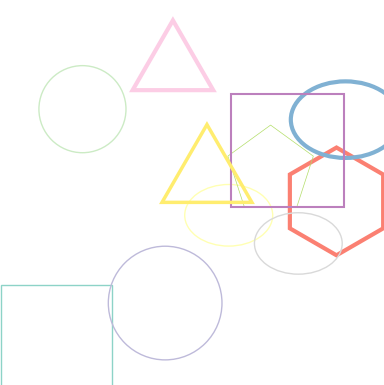[{"shape": "square", "thickness": 1, "radius": 0.72, "center": [0.146, 0.115]}, {"shape": "oval", "thickness": 1, "radius": 0.57, "center": [0.594, 0.441]}, {"shape": "circle", "thickness": 1, "radius": 0.74, "center": [0.429, 0.213]}, {"shape": "hexagon", "thickness": 3, "radius": 0.7, "center": [0.874, 0.477]}, {"shape": "oval", "thickness": 3, "radius": 0.71, "center": [0.897, 0.689]}, {"shape": "pentagon", "thickness": 0.5, "radius": 0.58, "center": [0.703, 0.558]}, {"shape": "triangle", "thickness": 3, "radius": 0.6, "center": [0.449, 0.826]}, {"shape": "oval", "thickness": 1, "radius": 0.57, "center": [0.775, 0.368]}, {"shape": "square", "thickness": 1.5, "radius": 0.73, "center": [0.748, 0.609]}, {"shape": "circle", "thickness": 1, "radius": 0.57, "center": [0.214, 0.716]}, {"shape": "triangle", "thickness": 2.5, "radius": 0.67, "center": [0.538, 0.542]}]